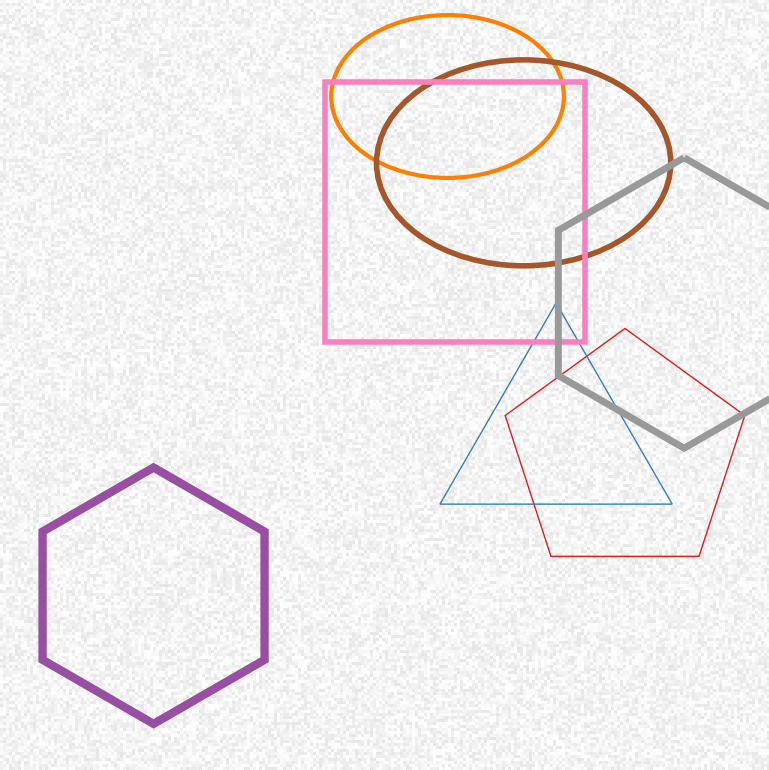[{"shape": "pentagon", "thickness": 0.5, "radius": 0.82, "center": [0.812, 0.41]}, {"shape": "triangle", "thickness": 0.5, "radius": 0.87, "center": [0.722, 0.432]}, {"shape": "hexagon", "thickness": 3, "radius": 0.83, "center": [0.199, 0.226]}, {"shape": "oval", "thickness": 1.5, "radius": 0.76, "center": [0.581, 0.875]}, {"shape": "oval", "thickness": 2, "radius": 0.96, "center": [0.68, 0.789]}, {"shape": "square", "thickness": 2, "radius": 0.85, "center": [0.591, 0.724]}, {"shape": "hexagon", "thickness": 2.5, "radius": 0.94, "center": [0.888, 0.607]}]